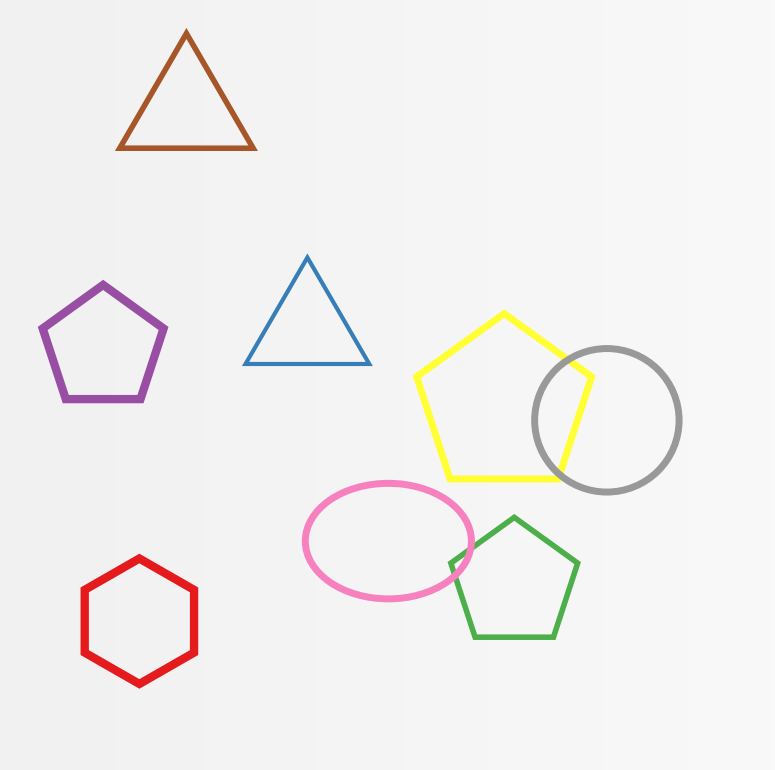[{"shape": "hexagon", "thickness": 3, "radius": 0.41, "center": [0.18, 0.193]}, {"shape": "triangle", "thickness": 1.5, "radius": 0.46, "center": [0.397, 0.573]}, {"shape": "pentagon", "thickness": 2, "radius": 0.43, "center": [0.664, 0.242]}, {"shape": "pentagon", "thickness": 3, "radius": 0.41, "center": [0.133, 0.548]}, {"shape": "pentagon", "thickness": 2.5, "radius": 0.59, "center": [0.651, 0.474]}, {"shape": "triangle", "thickness": 2, "radius": 0.5, "center": [0.241, 0.857]}, {"shape": "oval", "thickness": 2.5, "radius": 0.54, "center": [0.501, 0.297]}, {"shape": "circle", "thickness": 2.5, "radius": 0.47, "center": [0.783, 0.454]}]